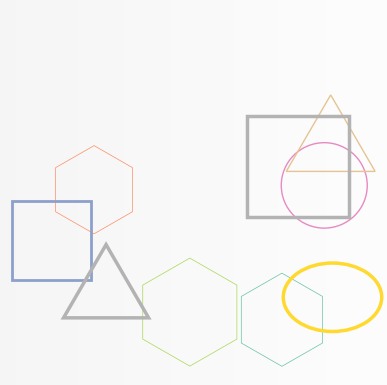[{"shape": "hexagon", "thickness": 0.5, "radius": 0.61, "center": [0.727, 0.17]}, {"shape": "hexagon", "thickness": 0.5, "radius": 0.57, "center": [0.243, 0.507]}, {"shape": "square", "thickness": 2, "radius": 0.51, "center": [0.133, 0.376]}, {"shape": "circle", "thickness": 1, "radius": 0.55, "center": [0.837, 0.518]}, {"shape": "hexagon", "thickness": 0.5, "radius": 0.7, "center": [0.49, 0.189]}, {"shape": "oval", "thickness": 2.5, "radius": 0.64, "center": [0.858, 0.228]}, {"shape": "triangle", "thickness": 1, "radius": 0.66, "center": [0.853, 0.621]}, {"shape": "triangle", "thickness": 2.5, "radius": 0.63, "center": [0.274, 0.238]}, {"shape": "square", "thickness": 2.5, "radius": 0.66, "center": [0.769, 0.568]}]